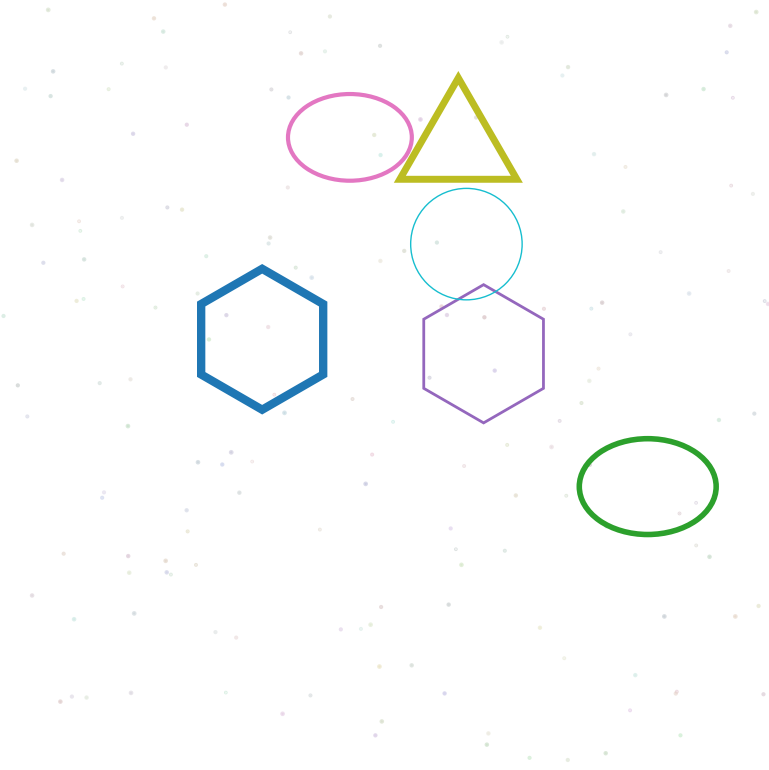[{"shape": "hexagon", "thickness": 3, "radius": 0.46, "center": [0.34, 0.559]}, {"shape": "oval", "thickness": 2, "radius": 0.44, "center": [0.841, 0.368]}, {"shape": "hexagon", "thickness": 1, "radius": 0.45, "center": [0.628, 0.541]}, {"shape": "oval", "thickness": 1.5, "radius": 0.4, "center": [0.454, 0.822]}, {"shape": "triangle", "thickness": 2.5, "radius": 0.44, "center": [0.595, 0.811]}, {"shape": "circle", "thickness": 0.5, "radius": 0.36, "center": [0.606, 0.683]}]